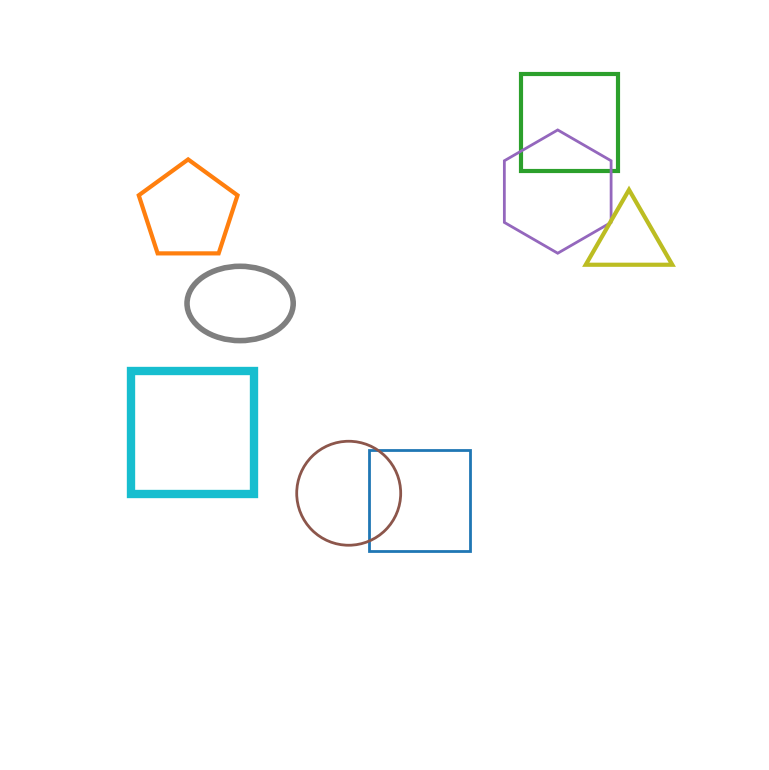[{"shape": "square", "thickness": 1, "radius": 0.33, "center": [0.544, 0.35]}, {"shape": "pentagon", "thickness": 1.5, "radius": 0.34, "center": [0.244, 0.726]}, {"shape": "square", "thickness": 1.5, "radius": 0.32, "center": [0.74, 0.841]}, {"shape": "hexagon", "thickness": 1, "radius": 0.4, "center": [0.724, 0.751]}, {"shape": "circle", "thickness": 1, "radius": 0.34, "center": [0.453, 0.359]}, {"shape": "oval", "thickness": 2, "radius": 0.34, "center": [0.312, 0.606]}, {"shape": "triangle", "thickness": 1.5, "radius": 0.32, "center": [0.817, 0.689]}, {"shape": "square", "thickness": 3, "radius": 0.4, "center": [0.25, 0.438]}]